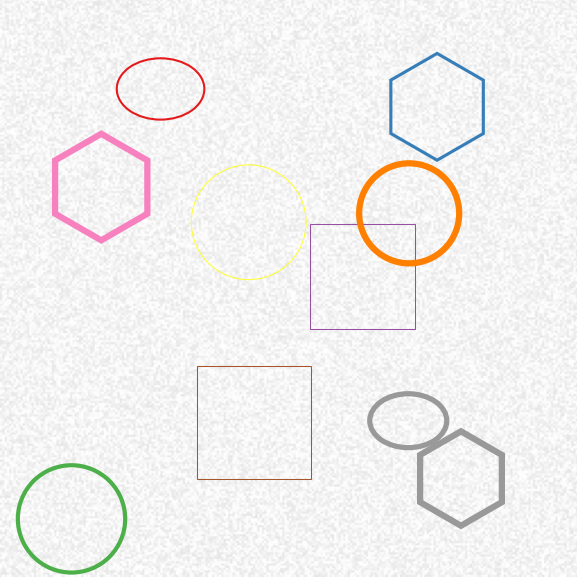[{"shape": "oval", "thickness": 1, "radius": 0.38, "center": [0.278, 0.845]}, {"shape": "hexagon", "thickness": 1.5, "radius": 0.46, "center": [0.757, 0.814]}, {"shape": "circle", "thickness": 2, "radius": 0.46, "center": [0.124, 0.101]}, {"shape": "square", "thickness": 0.5, "radius": 0.46, "center": [0.627, 0.52]}, {"shape": "circle", "thickness": 3, "radius": 0.43, "center": [0.709, 0.63]}, {"shape": "circle", "thickness": 0.5, "radius": 0.5, "center": [0.431, 0.614]}, {"shape": "square", "thickness": 0.5, "radius": 0.49, "center": [0.44, 0.267]}, {"shape": "hexagon", "thickness": 3, "radius": 0.46, "center": [0.175, 0.675]}, {"shape": "oval", "thickness": 2.5, "radius": 0.33, "center": [0.707, 0.271]}, {"shape": "hexagon", "thickness": 3, "radius": 0.41, "center": [0.798, 0.17]}]